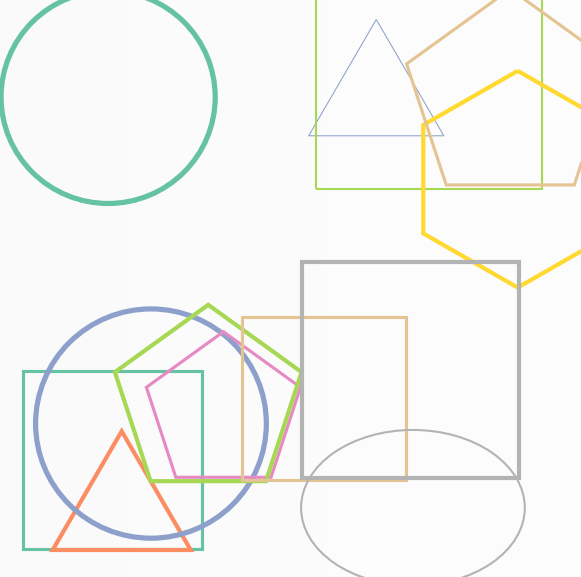[{"shape": "circle", "thickness": 2.5, "radius": 0.92, "center": [0.186, 0.831]}, {"shape": "square", "thickness": 1.5, "radius": 0.77, "center": [0.194, 0.203]}, {"shape": "triangle", "thickness": 2, "radius": 0.69, "center": [0.209, 0.115]}, {"shape": "circle", "thickness": 2.5, "radius": 0.99, "center": [0.26, 0.266]}, {"shape": "triangle", "thickness": 0.5, "radius": 0.67, "center": [0.647, 0.831]}, {"shape": "pentagon", "thickness": 1.5, "radius": 0.7, "center": [0.384, 0.285]}, {"shape": "square", "thickness": 1, "radius": 0.97, "center": [0.738, 0.867]}, {"shape": "pentagon", "thickness": 2, "radius": 0.84, "center": [0.358, 0.303]}, {"shape": "hexagon", "thickness": 2, "radius": 0.94, "center": [0.891, 0.689]}, {"shape": "square", "thickness": 1.5, "radius": 0.7, "center": [0.557, 0.31]}, {"shape": "pentagon", "thickness": 1.5, "radius": 0.94, "center": [0.878, 0.831]}, {"shape": "square", "thickness": 2, "radius": 0.93, "center": [0.707, 0.358]}, {"shape": "oval", "thickness": 1, "radius": 0.96, "center": [0.71, 0.12]}]